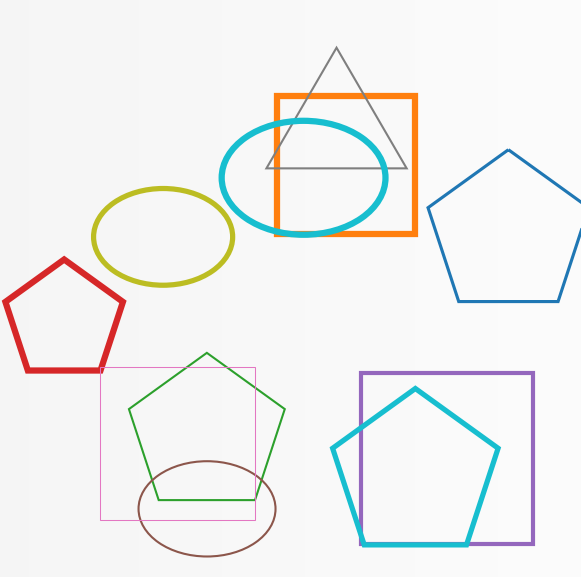[{"shape": "pentagon", "thickness": 1.5, "radius": 0.73, "center": [0.875, 0.595]}, {"shape": "square", "thickness": 3, "radius": 0.59, "center": [0.596, 0.714]}, {"shape": "pentagon", "thickness": 1, "radius": 0.7, "center": [0.356, 0.247]}, {"shape": "pentagon", "thickness": 3, "radius": 0.53, "center": [0.11, 0.444]}, {"shape": "square", "thickness": 2, "radius": 0.74, "center": [0.769, 0.205]}, {"shape": "oval", "thickness": 1, "radius": 0.59, "center": [0.356, 0.118]}, {"shape": "square", "thickness": 0.5, "radius": 0.66, "center": [0.306, 0.231]}, {"shape": "triangle", "thickness": 1, "radius": 0.7, "center": [0.579, 0.777]}, {"shape": "oval", "thickness": 2.5, "radius": 0.6, "center": [0.281, 0.589]}, {"shape": "pentagon", "thickness": 2.5, "radius": 0.75, "center": [0.715, 0.177]}, {"shape": "oval", "thickness": 3, "radius": 0.7, "center": [0.522, 0.691]}]